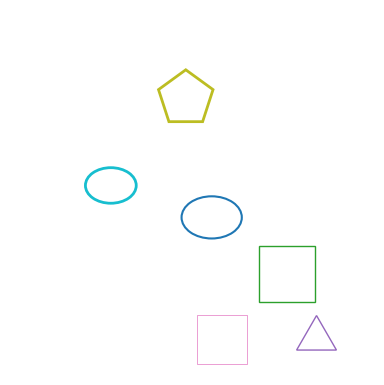[{"shape": "oval", "thickness": 1.5, "radius": 0.39, "center": [0.55, 0.435]}, {"shape": "square", "thickness": 1, "radius": 0.37, "center": [0.746, 0.289]}, {"shape": "triangle", "thickness": 1, "radius": 0.3, "center": [0.822, 0.121]}, {"shape": "square", "thickness": 0.5, "radius": 0.32, "center": [0.577, 0.117]}, {"shape": "pentagon", "thickness": 2, "radius": 0.37, "center": [0.483, 0.744]}, {"shape": "oval", "thickness": 2, "radius": 0.33, "center": [0.288, 0.518]}]